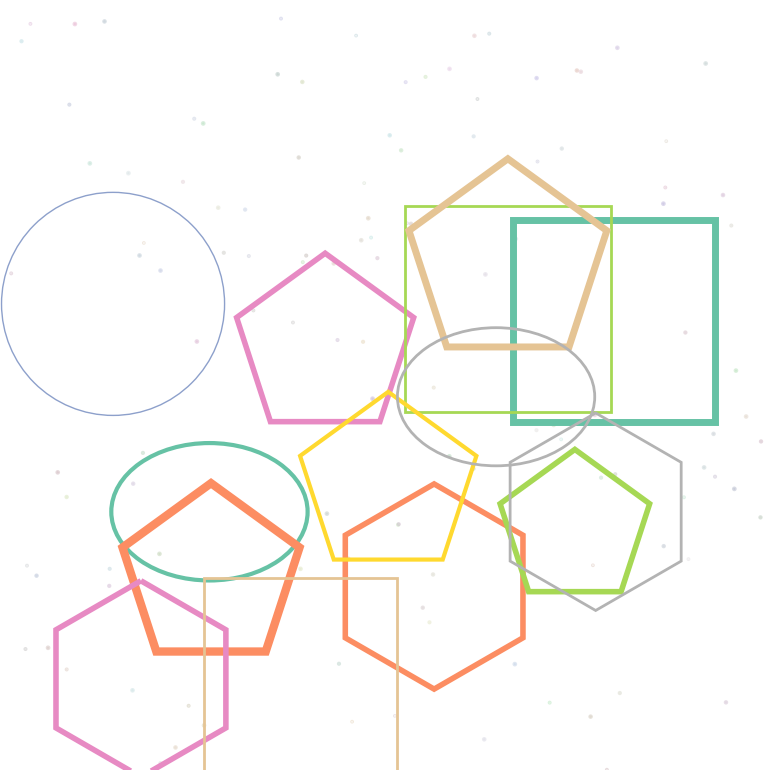[{"shape": "square", "thickness": 2.5, "radius": 0.66, "center": [0.797, 0.583]}, {"shape": "oval", "thickness": 1.5, "radius": 0.64, "center": [0.272, 0.335]}, {"shape": "pentagon", "thickness": 3, "radius": 0.6, "center": [0.274, 0.252]}, {"shape": "hexagon", "thickness": 2, "radius": 0.67, "center": [0.564, 0.238]}, {"shape": "circle", "thickness": 0.5, "radius": 0.72, "center": [0.147, 0.605]}, {"shape": "pentagon", "thickness": 2, "radius": 0.6, "center": [0.422, 0.55]}, {"shape": "hexagon", "thickness": 2, "radius": 0.64, "center": [0.183, 0.118]}, {"shape": "square", "thickness": 1, "radius": 0.67, "center": [0.659, 0.599]}, {"shape": "pentagon", "thickness": 2, "radius": 0.51, "center": [0.747, 0.314]}, {"shape": "pentagon", "thickness": 1.5, "radius": 0.6, "center": [0.504, 0.371]}, {"shape": "pentagon", "thickness": 2.5, "radius": 0.68, "center": [0.66, 0.659]}, {"shape": "square", "thickness": 1, "radius": 0.63, "center": [0.39, 0.124]}, {"shape": "oval", "thickness": 1, "radius": 0.64, "center": [0.644, 0.485]}, {"shape": "hexagon", "thickness": 1, "radius": 0.64, "center": [0.774, 0.335]}]